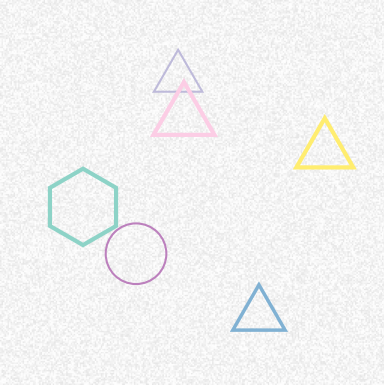[{"shape": "hexagon", "thickness": 3, "radius": 0.5, "center": [0.216, 0.463]}, {"shape": "triangle", "thickness": 1.5, "radius": 0.36, "center": [0.463, 0.798]}, {"shape": "triangle", "thickness": 2.5, "radius": 0.39, "center": [0.673, 0.182]}, {"shape": "triangle", "thickness": 3, "radius": 0.46, "center": [0.478, 0.695]}, {"shape": "circle", "thickness": 1.5, "radius": 0.39, "center": [0.353, 0.341]}, {"shape": "triangle", "thickness": 3, "radius": 0.43, "center": [0.844, 0.608]}]